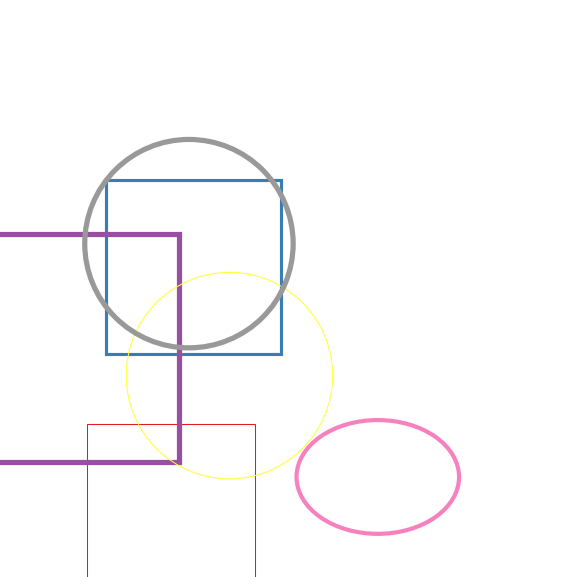[{"shape": "square", "thickness": 0.5, "radius": 0.73, "center": [0.296, 0.119]}, {"shape": "square", "thickness": 1.5, "radius": 0.75, "center": [0.335, 0.537]}, {"shape": "square", "thickness": 2.5, "radius": 0.99, "center": [0.111, 0.397]}, {"shape": "circle", "thickness": 0.5, "radius": 0.89, "center": [0.397, 0.349]}, {"shape": "oval", "thickness": 2, "radius": 0.7, "center": [0.654, 0.173]}, {"shape": "circle", "thickness": 2.5, "radius": 0.9, "center": [0.327, 0.577]}]